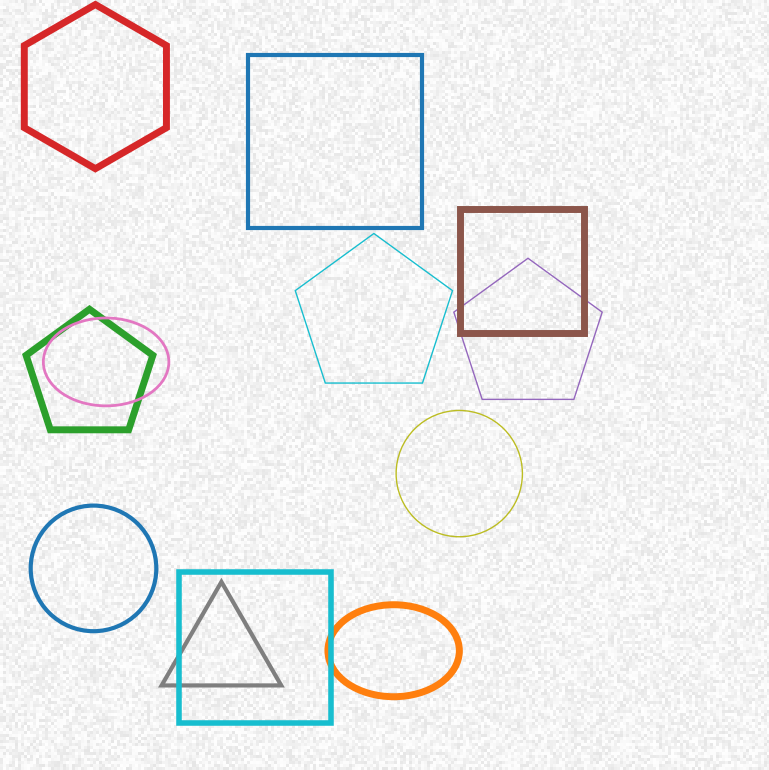[{"shape": "circle", "thickness": 1.5, "radius": 0.41, "center": [0.121, 0.262]}, {"shape": "square", "thickness": 1.5, "radius": 0.56, "center": [0.435, 0.816]}, {"shape": "oval", "thickness": 2.5, "radius": 0.43, "center": [0.511, 0.155]}, {"shape": "pentagon", "thickness": 2.5, "radius": 0.43, "center": [0.116, 0.512]}, {"shape": "hexagon", "thickness": 2.5, "radius": 0.53, "center": [0.124, 0.888]}, {"shape": "pentagon", "thickness": 0.5, "radius": 0.51, "center": [0.686, 0.563]}, {"shape": "square", "thickness": 2.5, "radius": 0.4, "center": [0.678, 0.648]}, {"shape": "oval", "thickness": 1, "radius": 0.41, "center": [0.138, 0.53]}, {"shape": "triangle", "thickness": 1.5, "radius": 0.45, "center": [0.288, 0.155]}, {"shape": "circle", "thickness": 0.5, "radius": 0.41, "center": [0.596, 0.385]}, {"shape": "pentagon", "thickness": 0.5, "radius": 0.54, "center": [0.486, 0.589]}, {"shape": "square", "thickness": 2, "radius": 0.49, "center": [0.331, 0.159]}]